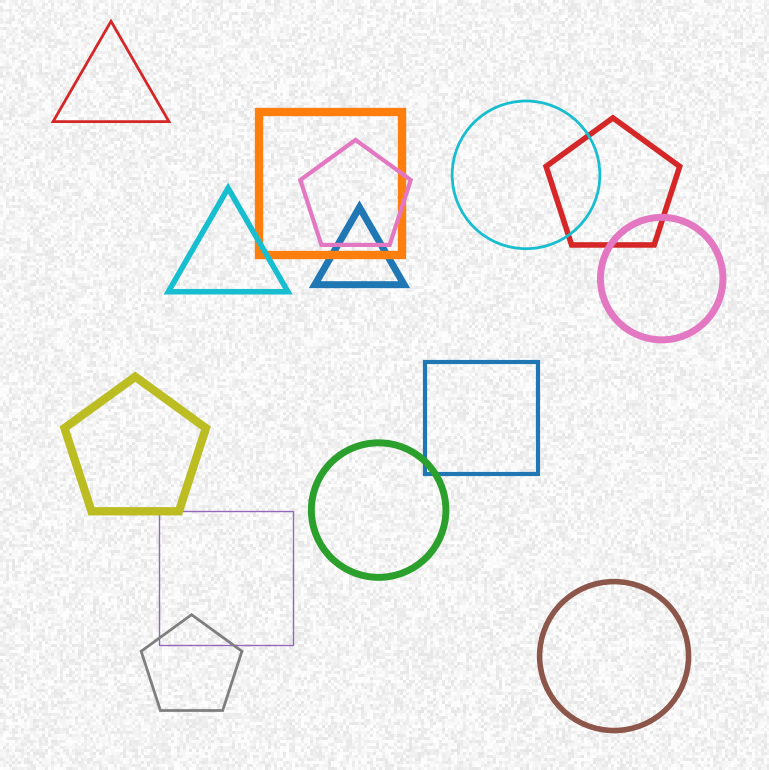[{"shape": "triangle", "thickness": 2.5, "radius": 0.33, "center": [0.467, 0.664]}, {"shape": "square", "thickness": 1.5, "radius": 0.37, "center": [0.626, 0.457]}, {"shape": "square", "thickness": 3, "radius": 0.46, "center": [0.429, 0.762]}, {"shape": "circle", "thickness": 2.5, "radius": 0.44, "center": [0.492, 0.338]}, {"shape": "pentagon", "thickness": 2, "radius": 0.46, "center": [0.796, 0.756]}, {"shape": "triangle", "thickness": 1, "radius": 0.43, "center": [0.144, 0.885]}, {"shape": "square", "thickness": 0.5, "radius": 0.44, "center": [0.293, 0.249]}, {"shape": "circle", "thickness": 2, "radius": 0.48, "center": [0.798, 0.148]}, {"shape": "circle", "thickness": 2.5, "radius": 0.4, "center": [0.859, 0.638]}, {"shape": "pentagon", "thickness": 1.5, "radius": 0.38, "center": [0.462, 0.743]}, {"shape": "pentagon", "thickness": 1, "radius": 0.34, "center": [0.249, 0.133]}, {"shape": "pentagon", "thickness": 3, "radius": 0.48, "center": [0.176, 0.414]}, {"shape": "triangle", "thickness": 2, "radius": 0.45, "center": [0.296, 0.666]}, {"shape": "circle", "thickness": 1, "radius": 0.48, "center": [0.683, 0.773]}]